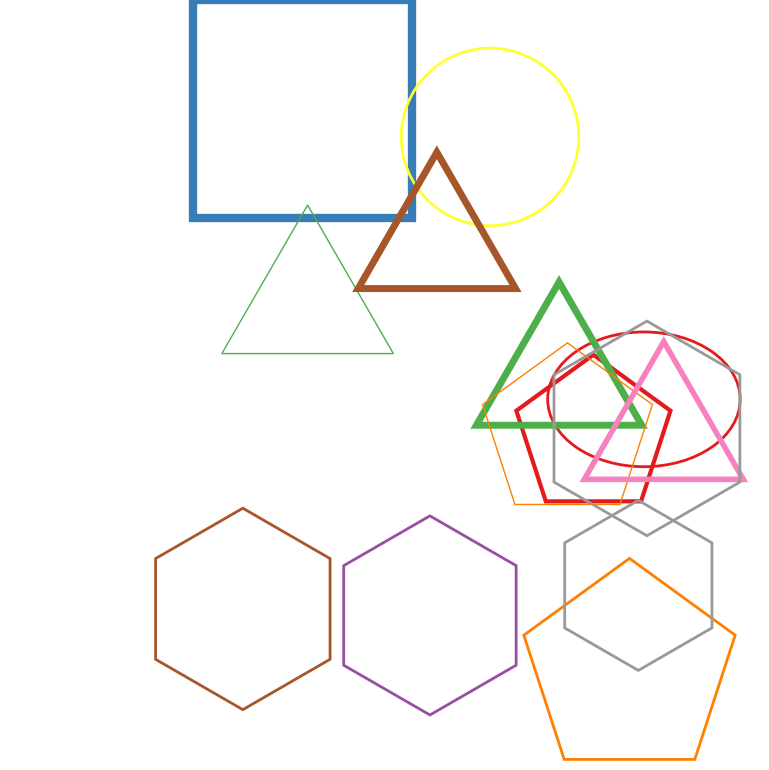[{"shape": "oval", "thickness": 1, "radius": 0.62, "center": [0.836, 0.481]}, {"shape": "pentagon", "thickness": 1.5, "radius": 0.53, "center": [0.771, 0.434]}, {"shape": "square", "thickness": 3, "radius": 0.71, "center": [0.393, 0.859]}, {"shape": "triangle", "thickness": 2.5, "radius": 0.62, "center": [0.726, 0.51]}, {"shape": "triangle", "thickness": 0.5, "radius": 0.64, "center": [0.399, 0.605]}, {"shape": "hexagon", "thickness": 1, "radius": 0.65, "center": [0.558, 0.201]}, {"shape": "pentagon", "thickness": 0.5, "radius": 0.58, "center": [0.737, 0.439]}, {"shape": "pentagon", "thickness": 1, "radius": 0.72, "center": [0.818, 0.131]}, {"shape": "circle", "thickness": 1, "radius": 0.58, "center": [0.636, 0.822]}, {"shape": "triangle", "thickness": 2.5, "radius": 0.59, "center": [0.567, 0.684]}, {"shape": "hexagon", "thickness": 1, "radius": 0.65, "center": [0.315, 0.209]}, {"shape": "triangle", "thickness": 2, "radius": 0.6, "center": [0.862, 0.437]}, {"shape": "hexagon", "thickness": 1, "radius": 0.7, "center": [0.84, 0.444]}, {"shape": "hexagon", "thickness": 1, "radius": 0.55, "center": [0.829, 0.24]}]